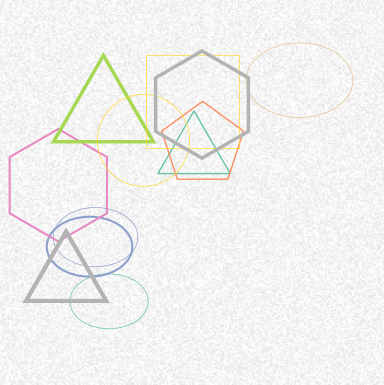[{"shape": "triangle", "thickness": 1, "radius": 0.54, "center": [0.504, 0.603]}, {"shape": "oval", "thickness": 0.5, "radius": 0.51, "center": [0.283, 0.217]}, {"shape": "pentagon", "thickness": 1, "radius": 0.56, "center": [0.526, 0.625]}, {"shape": "oval", "thickness": 0.5, "radius": 0.55, "center": [0.248, 0.384]}, {"shape": "oval", "thickness": 1.5, "radius": 0.56, "center": [0.233, 0.359]}, {"shape": "hexagon", "thickness": 1.5, "radius": 0.73, "center": [0.152, 0.519]}, {"shape": "triangle", "thickness": 2.5, "radius": 0.75, "center": [0.269, 0.707]}, {"shape": "circle", "thickness": 0.5, "radius": 0.6, "center": [0.373, 0.635]}, {"shape": "square", "thickness": 0.5, "radius": 0.6, "center": [0.499, 0.736]}, {"shape": "oval", "thickness": 0.5, "radius": 0.69, "center": [0.778, 0.792]}, {"shape": "hexagon", "thickness": 2.5, "radius": 0.7, "center": [0.525, 0.728]}, {"shape": "triangle", "thickness": 3, "radius": 0.6, "center": [0.172, 0.279]}]